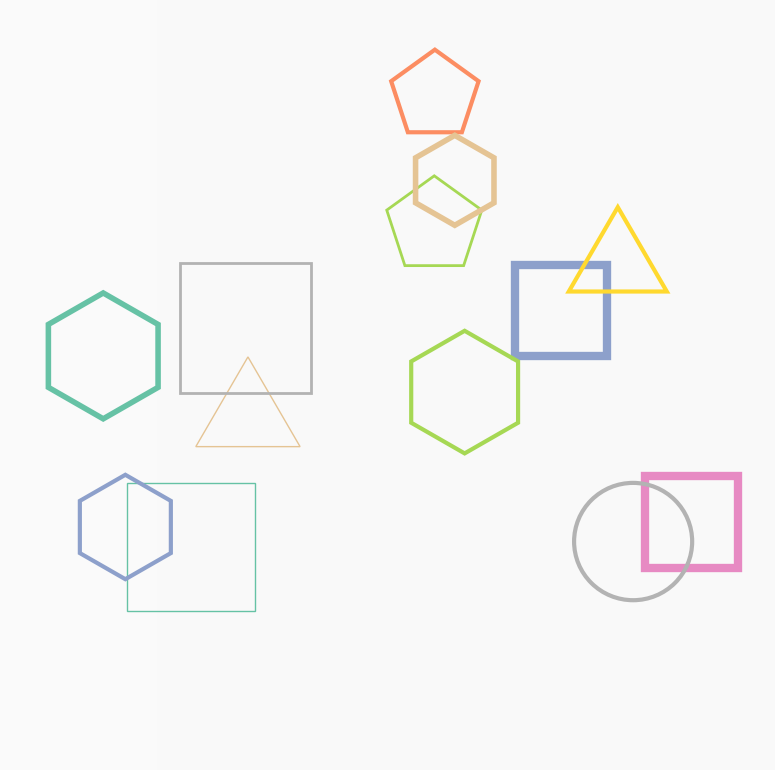[{"shape": "hexagon", "thickness": 2, "radius": 0.41, "center": [0.133, 0.538]}, {"shape": "square", "thickness": 0.5, "radius": 0.41, "center": [0.246, 0.29]}, {"shape": "pentagon", "thickness": 1.5, "radius": 0.3, "center": [0.561, 0.876]}, {"shape": "hexagon", "thickness": 1.5, "radius": 0.34, "center": [0.162, 0.316]}, {"shape": "square", "thickness": 3, "radius": 0.29, "center": [0.724, 0.597]}, {"shape": "square", "thickness": 3, "radius": 0.3, "center": [0.892, 0.322]}, {"shape": "hexagon", "thickness": 1.5, "radius": 0.4, "center": [0.6, 0.491]}, {"shape": "pentagon", "thickness": 1, "radius": 0.32, "center": [0.56, 0.707]}, {"shape": "triangle", "thickness": 1.5, "radius": 0.37, "center": [0.797, 0.658]}, {"shape": "triangle", "thickness": 0.5, "radius": 0.39, "center": [0.32, 0.459]}, {"shape": "hexagon", "thickness": 2, "radius": 0.29, "center": [0.587, 0.766]}, {"shape": "square", "thickness": 1, "radius": 0.42, "center": [0.317, 0.574]}, {"shape": "circle", "thickness": 1.5, "radius": 0.38, "center": [0.817, 0.297]}]